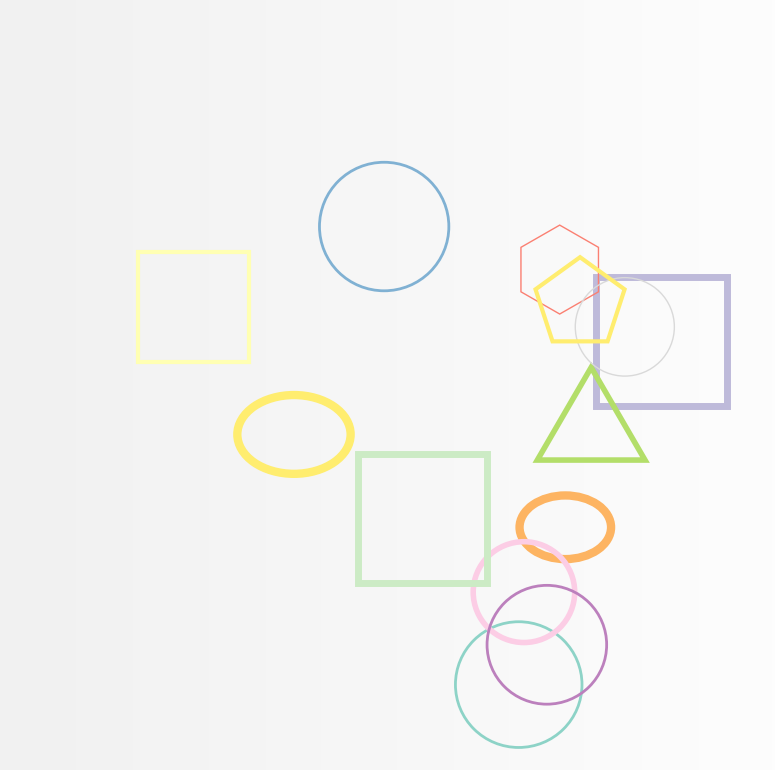[{"shape": "circle", "thickness": 1, "radius": 0.41, "center": [0.669, 0.111]}, {"shape": "square", "thickness": 1.5, "radius": 0.36, "center": [0.249, 0.601]}, {"shape": "square", "thickness": 2.5, "radius": 0.42, "center": [0.853, 0.556]}, {"shape": "hexagon", "thickness": 0.5, "radius": 0.29, "center": [0.722, 0.65]}, {"shape": "circle", "thickness": 1, "radius": 0.42, "center": [0.496, 0.706]}, {"shape": "oval", "thickness": 3, "radius": 0.3, "center": [0.729, 0.315]}, {"shape": "triangle", "thickness": 2, "radius": 0.4, "center": [0.763, 0.443]}, {"shape": "circle", "thickness": 2, "radius": 0.33, "center": [0.676, 0.231]}, {"shape": "circle", "thickness": 0.5, "radius": 0.32, "center": [0.806, 0.576]}, {"shape": "circle", "thickness": 1, "radius": 0.39, "center": [0.706, 0.163]}, {"shape": "square", "thickness": 2.5, "radius": 0.42, "center": [0.545, 0.327]}, {"shape": "oval", "thickness": 3, "radius": 0.37, "center": [0.379, 0.436]}, {"shape": "pentagon", "thickness": 1.5, "radius": 0.3, "center": [0.748, 0.606]}]